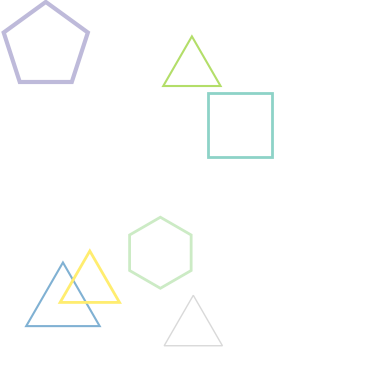[{"shape": "square", "thickness": 2, "radius": 0.42, "center": [0.624, 0.675]}, {"shape": "pentagon", "thickness": 3, "radius": 0.57, "center": [0.119, 0.88]}, {"shape": "triangle", "thickness": 1.5, "radius": 0.55, "center": [0.163, 0.208]}, {"shape": "triangle", "thickness": 1.5, "radius": 0.43, "center": [0.498, 0.82]}, {"shape": "triangle", "thickness": 1, "radius": 0.44, "center": [0.502, 0.146]}, {"shape": "hexagon", "thickness": 2, "radius": 0.46, "center": [0.417, 0.344]}, {"shape": "triangle", "thickness": 2, "radius": 0.45, "center": [0.233, 0.259]}]